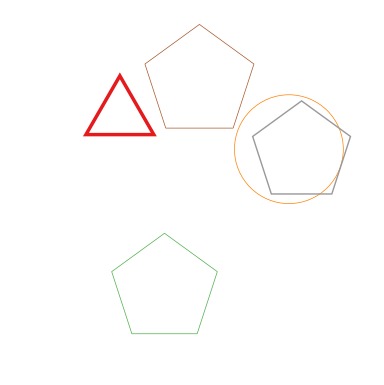[{"shape": "triangle", "thickness": 2.5, "radius": 0.51, "center": [0.311, 0.701]}, {"shape": "pentagon", "thickness": 0.5, "radius": 0.72, "center": [0.427, 0.25]}, {"shape": "circle", "thickness": 0.5, "radius": 0.71, "center": [0.75, 0.613]}, {"shape": "pentagon", "thickness": 0.5, "radius": 0.74, "center": [0.518, 0.788]}, {"shape": "pentagon", "thickness": 1, "radius": 0.67, "center": [0.783, 0.604]}]